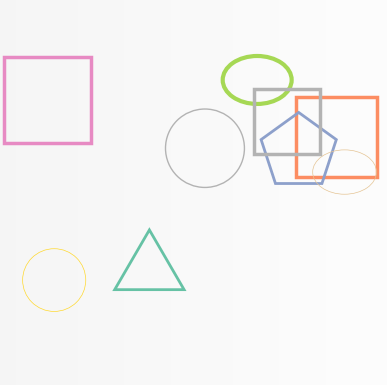[{"shape": "triangle", "thickness": 2, "radius": 0.52, "center": [0.386, 0.299]}, {"shape": "square", "thickness": 2.5, "radius": 0.52, "center": [0.868, 0.644]}, {"shape": "pentagon", "thickness": 2, "radius": 0.51, "center": [0.771, 0.606]}, {"shape": "square", "thickness": 2.5, "radius": 0.56, "center": [0.123, 0.739]}, {"shape": "oval", "thickness": 3, "radius": 0.44, "center": [0.664, 0.792]}, {"shape": "circle", "thickness": 0.5, "radius": 0.41, "center": [0.14, 0.273]}, {"shape": "oval", "thickness": 0.5, "radius": 0.41, "center": [0.889, 0.553]}, {"shape": "square", "thickness": 2.5, "radius": 0.43, "center": [0.742, 0.684]}, {"shape": "circle", "thickness": 1, "radius": 0.51, "center": [0.529, 0.615]}]